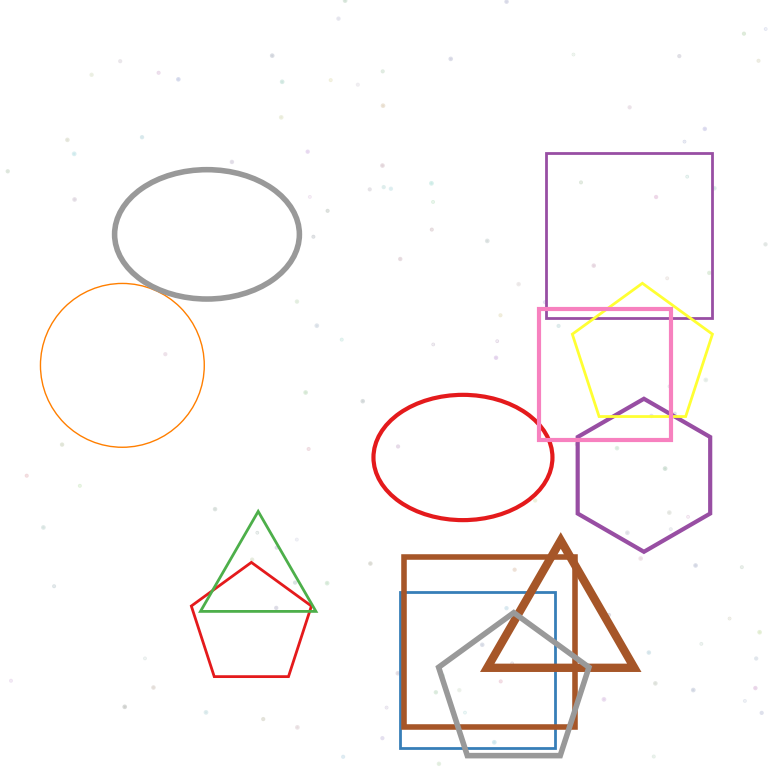[{"shape": "oval", "thickness": 1.5, "radius": 0.58, "center": [0.601, 0.406]}, {"shape": "pentagon", "thickness": 1, "radius": 0.41, "center": [0.326, 0.188]}, {"shape": "square", "thickness": 1, "radius": 0.5, "center": [0.62, 0.13]}, {"shape": "triangle", "thickness": 1, "radius": 0.43, "center": [0.335, 0.249]}, {"shape": "square", "thickness": 1, "radius": 0.54, "center": [0.817, 0.695]}, {"shape": "hexagon", "thickness": 1.5, "radius": 0.5, "center": [0.836, 0.383]}, {"shape": "circle", "thickness": 0.5, "radius": 0.53, "center": [0.159, 0.526]}, {"shape": "pentagon", "thickness": 1, "radius": 0.48, "center": [0.834, 0.536]}, {"shape": "triangle", "thickness": 3, "radius": 0.55, "center": [0.728, 0.188]}, {"shape": "square", "thickness": 2, "radius": 0.55, "center": [0.636, 0.167]}, {"shape": "square", "thickness": 1.5, "radius": 0.43, "center": [0.786, 0.514]}, {"shape": "pentagon", "thickness": 2, "radius": 0.51, "center": [0.667, 0.102]}, {"shape": "oval", "thickness": 2, "radius": 0.6, "center": [0.269, 0.696]}]